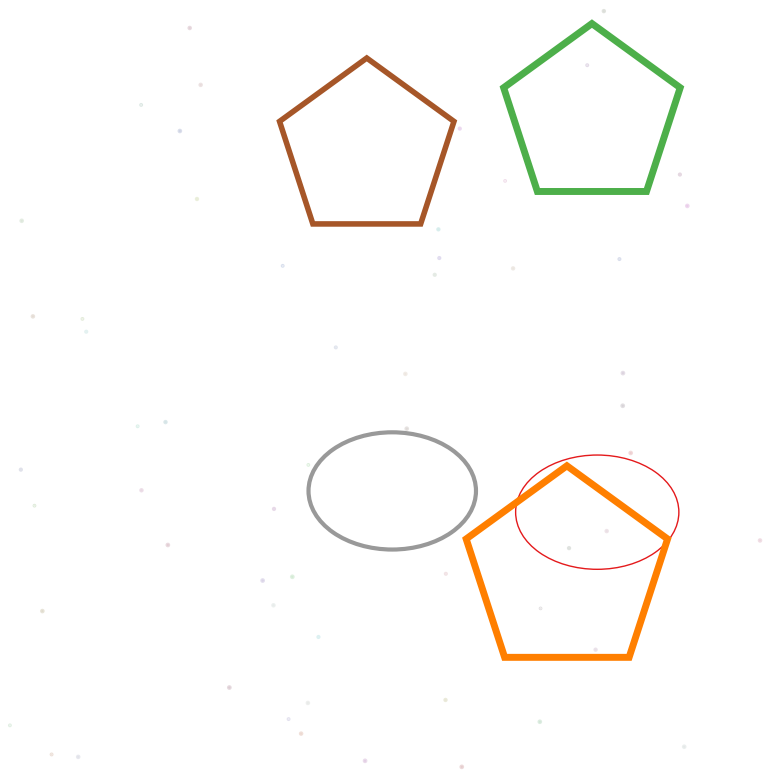[{"shape": "oval", "thickness": 0.5, "radius": 0.53, "center": [0.776, 0.335]}, {"shape": "pentagon", "thickness": 2.5, "radius": 0.6, "center": [0.769, 0.849]}, {"shape": "pentagon", "thickness": 2.5, "radius": 0.69, "center": [0.736, 0.258]}, {"shape": "pentagon", "thickness": 2, "radius": 0.6, "center": [0.476, 0.806]}, {"shape": "oval", "thickness": 1.5, "radius": 0.54, "center": [0.509, 0.362]}]